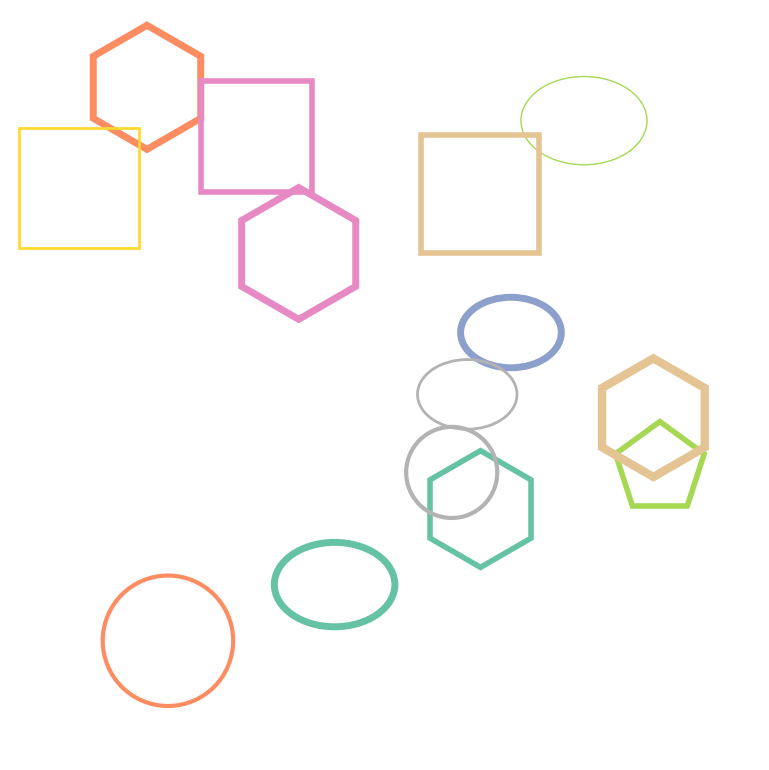[{"shape": "oval", "thickness": 2.5, "radius": 0.39, "center": [0.435, 0.241]}, {"shape": "hexagon", "thickness": 2, "radius": 0.38, "center": [0.624, 0.339]}, {"shape": "hexagon", "thickness": 2.5, "radius": 0.4, "center": [0.191, 0.887]}, {"shape": "circle", "thickness": 1.5, "radius": 0.42, "center": [0.218, 0.168]}, {"shape": "oval", "thickness": 2.5, "radius": 0.33, "center": [0.664, 0.568]}, {"shape": "square", "thickness": 2, "radius": 0.36, "center": [0.333, 0.823]}, {"shape": "hexagon", "thickness": 2.5, "radius": 0.43, "center": [0.388, 0.671]}, {"shape": "oval", "thickness": 0.5, "radius": 0.41, "center": [0.758, 0.843]}, {"shape": "pentagon", "thickness": 2, "radius": 0.3, "center": [0.857, 0.392]}, {"shape": "square", "thickness": 1, "radius": 0.39, "center": [0.102, 0.756]}, {"shape": "hexagon", "thickness": 3, "radius": 0.39, "center": [0.849, 0.458]}, {"shape": "square", "thickness": 2, "radius": 0.38, "center": [0.623, 0.748]}, {"shape": "circle", "thickness": 1.5, "radius": 0.3, "center": [0.587, 0.386]}, {"shape": "oval", "thickness": 1, "radius": 0.32, "center": [0.607, 0.488]}]